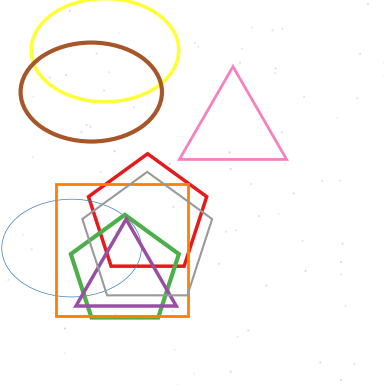[{"shape": "pentagon", "thickness": 2.5, "radius": 0.81, "center": [0.383, 0.439]}, {"shape": "oval", "thickness": 0.5, "radius": 0.91, "center": [0.186, 0.356]}, {"shape": "pentagon", "thickness": 3, "radius": 0.74, "center": [0.324, 0.295]}, {"shape": "triangle", "thickness": 2.5, "radius": 0.75, "center": [0.328, 0.28]}, {"shape": "square", "thickness": 2, "radius": 0.86, "center": [0.318, 0.351]}, {"shape": "oval", "thickness": 2.5, "radius": 0.96, "center": [0.273, 0.869]}, {"shape": "oval", "thickness": 3, "radius": 0.92, "center": [0.237, 0.761]}, {"shape": "triangle", "thickness": 2, "radius": 0.8, "center": [0.605, 0.666]}, {"shape": "pentagon", "thickness": 1.5, "radius": 0.89, "center": [0.382, 0.376]}]